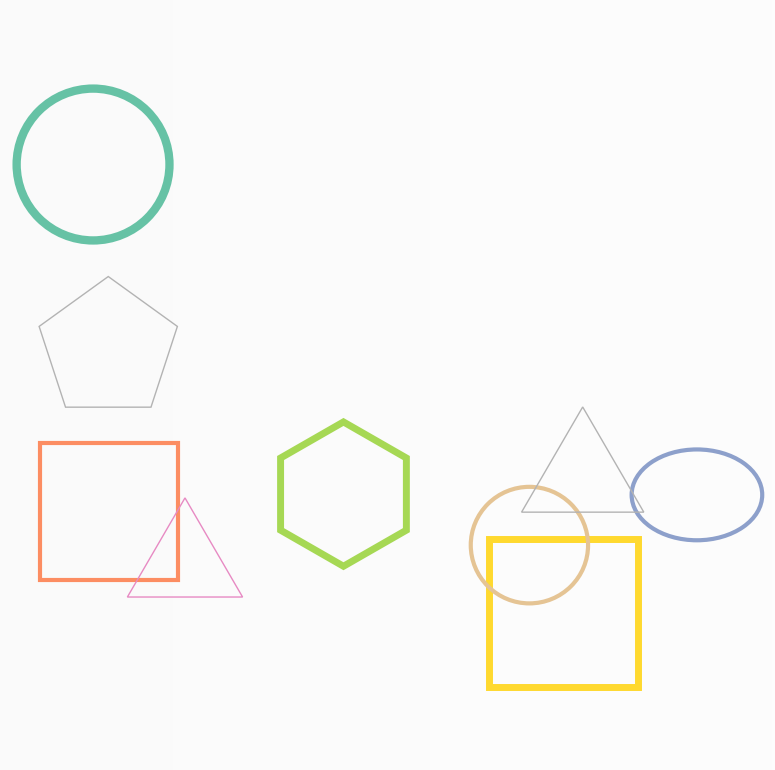[{"shape": "circle", "thickness": 3, "radius": 0.49, "center": [0.12, 0.786]}, {"shape": "square", "thickness": 1.5, "radius": 0.45, "center": [0.141, 0.335]}, {"shape": "oval", "thickness": 1.5, "radius": 0.42, "center": [0.899, 0.357]}, {"shape": "triangle", "thickness": 0.5, "radius": 0.43, "center": [0.239, 0.268]}, {"shape": "hexagon", "thickness": 2.5, "radius": 0.47, "center": [0.443, 0.358]}, {"shape": "square", "thickness": 2.5, "radius": 0.48, "center": [0.727, 0.204]}, {"shape": "circle", "thickness": 1.5, "radius": 0.38, "center": [0.683, 0.292]}, {"shape": "triangle", "thickness": 0.5, "radius": 0.46, "center": [0.752, 0.38]}, {"shape": "pentagon", "thickness": 0.5, "radius": 0.47, "center": [0.14, 0.547]}]